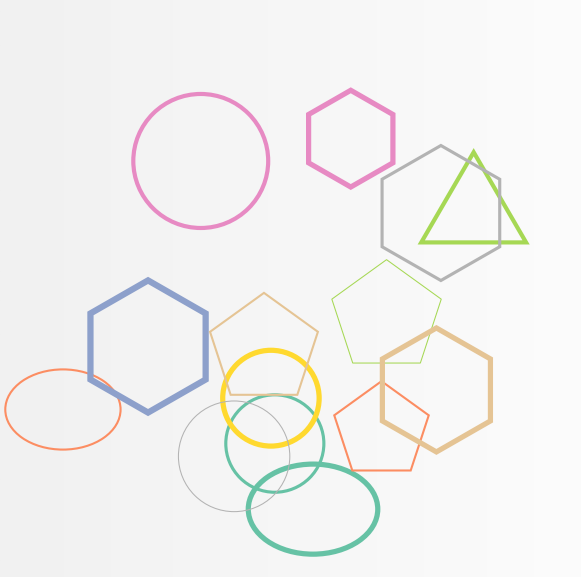[{"shape": "oval", "thickness": 2.5, "radius": 0.56, "center": [0.539, 0.118]}, {"shape": "circle", "thickness": 1.5, "radius": 0.42, "center": [0.473, 0.231]}, {"shape": "pentagon", "thickness": 1, "radius": 0.43, "center": [0.656, 0.254]}, {"shape": "oval", "thickness": 1, "radius": 0.5, "center": [0.108, 0.29]}, {"shape": "hexagon", "thickness": 3, "radius": 0.57, "center": [0.255, 0.399]}, {"shape": "circle", "thickness": 2, "radius": 0.58, "center": [0.345, 0.72]}, {"shape": "hexagon", "thickness": 2.5, "radius": 0.42, "center": [0.603, 0.759]}, {"shape": "pentagon", "thickness": 0.5, "radius": 0.49, "center": [0.665, 0.451]}, {"shape": "triangle", "thickness": 2, "radius": 0.52, "center": [0.815, 0.631]}, {"shape": "circle", "thickness": 2.5, "radius": 0.41, "center": [0.466, 0.31]}, {"shape": "hexagon", "thickness": 2.5, "radius": 0.54, "center": [0.751, 0.324]}, {"shape": "pentagon", "thickness": 1, "radius": 0.49, "center": [0.454, 0.394]}, {"shape": "hexagon", "thickness": 1.5, "radius": 0.58, "center": [0.759, 0.63]}, {"shape": "circle", "thickness": 0.5, "radius": 0.48, "center": [0.403, 0.209]}]